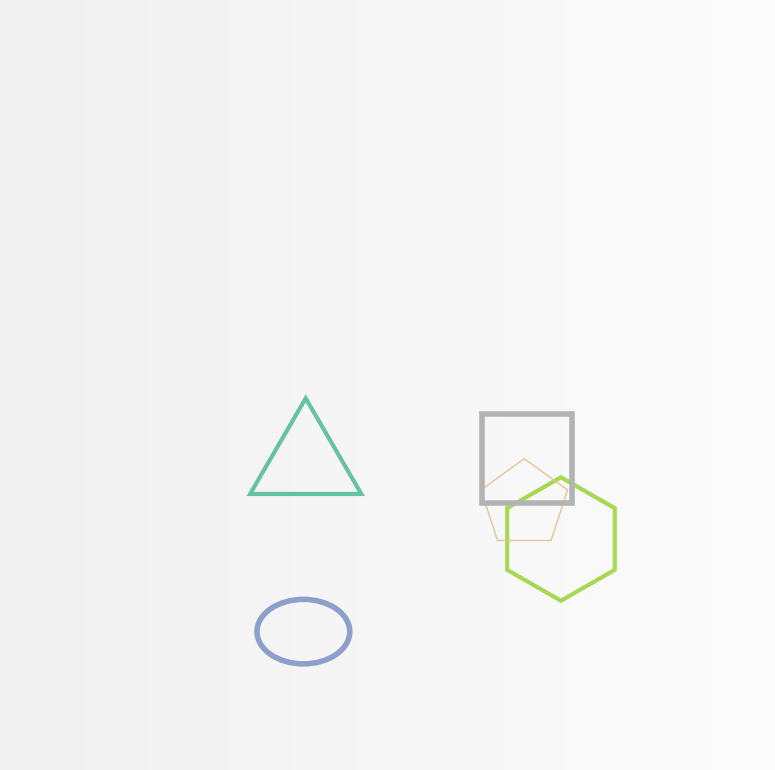[{"shape": "triangle", "thickness": 1.5, "radius": 0.41, "center": [0.394, 0.4]}, {"shape": "oval", "thickness": 2, "radius": 0.3, "center": [0.391, 0.18]}, {"shape": "hexagon", "thickness": 1.5, "radius": 0.4, "center": [0.724, 0.3]}, {"shape": "pentagon", "thickness": 0.5, "radius": 0.29, "center": [0.677, 0.346]}, {"shape": "square", "thickness": 2, "radius": 0.29, "center": [0.68, 0.404]}]